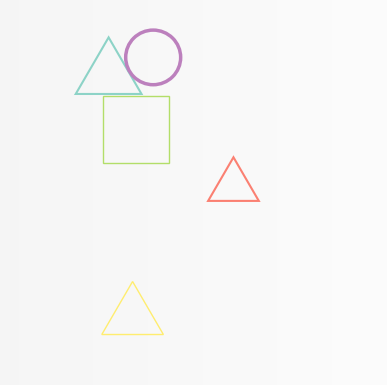[{"shape": "triangle", "thickness": 1.5, "radius": 0.49, "center": [0.28, 0.805]}, {"shape": "triangle", "thickness": 1.5, "radius": 0.38, "center": [0.602, 0.516]}, {"shape": "square", "thickness": 1, "radius": 0.43, "center": [0.351, 0.664]}, {"shape": "circle", "thickness": 2.5, "radius": 0.35, "center": [0.395, 0.851]}, {"shape": "triangle", "thickness": 1, "radius": 0.46, "center": [0.342, 0.177]}]